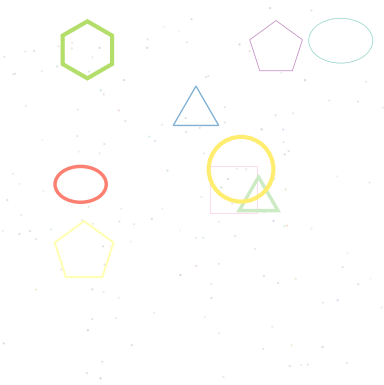[{"shape": "oval", "thickness": 0.5, "radius": 0.42, "center": [0.885, 0.894]}, {"shape": "pentagon", "thickness": 1.5, "radius": 0.4, "center": [0.219, 0.345]}, {"shape": "oval", "thickness": 2.5, "radius": 0.33, "center": [0.209, 0.521]}, {"shape": "triangle", "thickness": 1, "radius": 0.34, "center": [0.509, 0.708]}, {"shape": "hexagon", "thickness": 3, "radius": 0.37, "center": [0.227, 0.871]}, {"shape": "square", "thickness": 0.5, "radius": 0.31, "center": [0.607, 0.508]}, {"shape": "pentagon", "thickness": 0.5, "radius": 0.36, "center": [0.717, 0.874]}, {"shape": "triangle", "thickness": 2.5, "radius": 0.29, "center": [0.672, 0.482]}, {"shape": "circle", "thickness": 3, "radius": 0.42, "center": [0.626, 0.56]}]